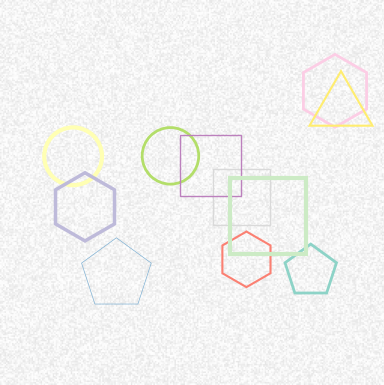[{"shape": "pentagon", "thickness": 2, "radius": 0.35, "center": [0.807, 0.296]}, {"shape": "circle", "thickness": 3, "radius": 0.38, "center": [0.19, 0.594]}, {"shape": "hexagon", "thickness": 2.5, "radius": 0.44, "center": [0.221, 0.463]}, {"shape": "hexagon", "thickness": 1.5, "radius": 0.36, "center": [0.64, 0.326]}, {"shape": "pentagon", "thickness": 0.5, "radius": 0.48, "center": [0.302, 0.287]}, {"shape": "circle", "thickness": 2, "radius": 0.37, "center": [0.443, 0.595]}, {"shape": "hexagon", "thickness": 2, "radius": 0.47, "center": [0.87, 0.764]}, {"shape": "square", "thickness": 1, "radius": 0.36, "center": [0.627, 0.488]}, {"shape": "square", "thickness": 1, "radius": 0.4, "center": [0.547, 0.571]}, {"shape": "square", "thickness": 3, "radius": 0.49, "center": [0.697, 0.439]}, {"shape": "triangle", "thickness": 1.5, "radius": 0.47, "center": [0.886, 0.721]}]